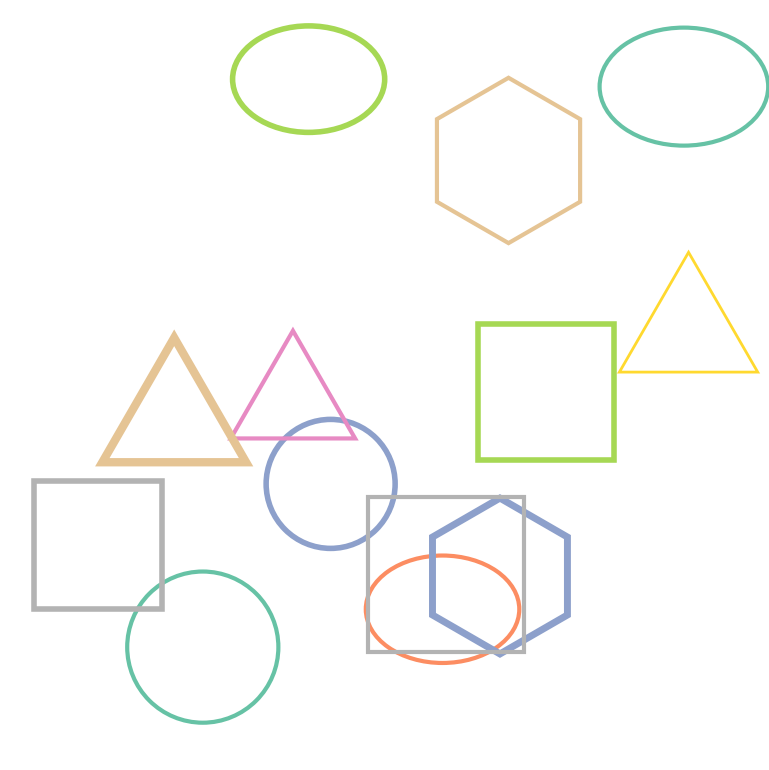[{"shape": "circle", "thickness": 1.5, "radius": 0.49, "center": [0.263, 0.16]}, {"shape": "oval", "thickness": 1.5, "radius": 0.55, "center": [0.888, 0.888]}, {"shape": "oval", "thickness": 1.5, "radius": 0.5, "center": [0.575, 0.209]}, {"shape": "hexagon", "thickness": 2.5, "radius": 0.51, "center": [0.649, 0.252]}, {"shape": "circle", "thickness": 2, "radius": 0.42, "center": [0.429, 0.372]}, {"shape": "triangle", "thickness": 1.5, "radius": 0.47, "center": [0.38, 0.477]}, {"shape": "oval", "thickness": 2, "radius": 0.49, "center": [0.401, 0.897]}, {"shape": "square", "thickness": 2, "radius": 0.44, "center": [0.709, 0.491]}, {"shape": "triangle", "thickness": 1, "radius": 0.52, "center": [0.894, 0.569]}, {"shape": "hexagon", "thickness": 1.5, "radius": 0.54, "center": [0.66, 0.792]}, {"shape": "triangle", "thickness": 3, "radius": 0.54, "center": [0.226, 0.454]}, {"shape": "square", "thickness": 2, "radius": 0.42, "center": [0.127, 0.292]}, {"shape": "square", "thickness": 1.5, "radius": 0.51, "center": [0.579, 0.254]}]